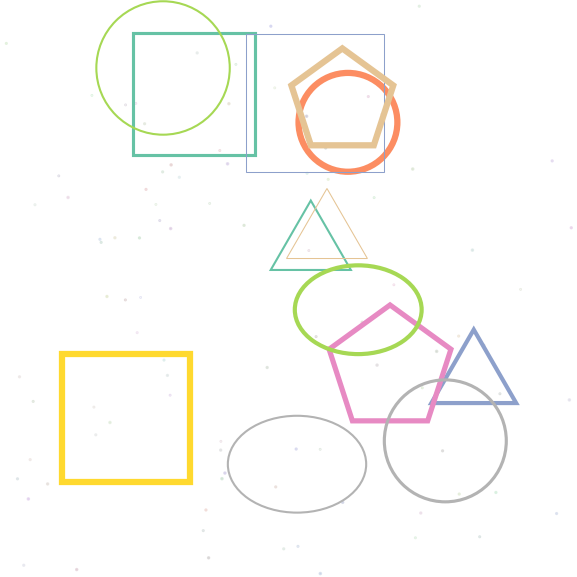[{"shape": "triangle", "thickness": 1, "radius": 0.4, "center": [0.538, 0.572]}, {"shape": "square", "thickness": 1.5, "radius": 0.53, "center": [0.336, 0.836]}, {"shape": "circle", "thickness": 3, "radius": 0.43, "center": [0.603, 0.787]}, {"shape": "square", "thickness": 0.5, "radius": 0.6, "center": [0.545, 0.821]}, {"shape": "triangle", "thickness": 2, "radius": 0.42, "center": [0.82, 0.344]}, {"shape": "pentagon", "thickness": 2.5, "radius": 0.55, "center": [0.675, 0.36]}, {"shape": "circle", "thickness": 1, "radius": 0.58, "center": [0.282, 0.881]}, {"shape": "oval", "thickness": 2, "radius": 0.55, "center": [0.62, 0.463]}, {"shape": "square", "thickness": 3, "radius": 0.55, "center": [0.219, 0.275]}, {"shape": "pentagon", "thickness": 3, "radius": 0.46, "center": [0.593, 0.823]}, {"shape": "triangle", "thickness": 0.5, "radius": 0.4, "center": [0.566, 0.592]}, {"shape": "oval", "thickness": 1, "radius": 0.6, "center": [0.514, 0.195]}, {"shape": "circle", "thickness": 1.5, "radius": 0.53, "center": [0.771, 0.236]}]